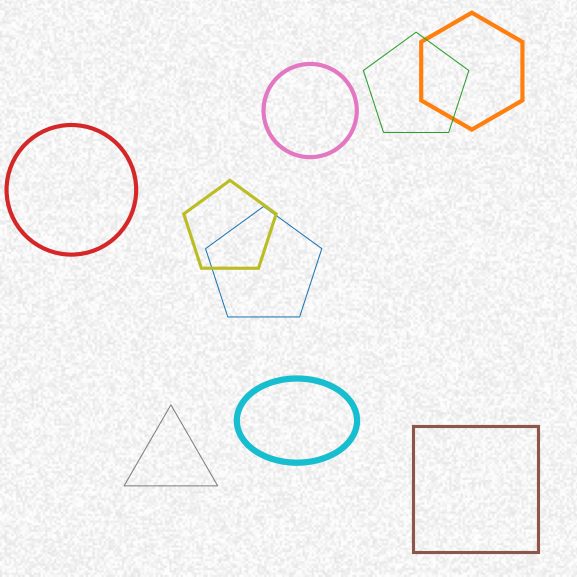[{"shape": "pentagon", "thickness": 0.5, "radius": 0.53, "center": [0.457, 0.536]}, {"shape": "hexagon", "thickness": 2, "radius": 0.51, "center": [0.817, 0.876]}, {"shape": "pentagon", "thickness": 0.5, "radius": 0.48, "center": [0.721, 0.847]}, {"shape": "circle", "thickness": 2, "radius": 0.56, "center": [0.124, 0.67]}, {"shape": "square", "thickness": 1.5, "radius": 0.54, "center": [0.823, 0.153]}, {"shape": "circle", "thickness": 2, "radius": 0.4, "center": [0.537, 0.808]}, {"shape": "triangle", "thickness": 0.5, "radius": 0.47, "center": [0.296, 0.205]}, {"shape": "pentagon", "thickness": 1.5, "radius": 0.42, "center": [0.398, 0.603]}, {"shape": "oval", "thickness": 3, "radius": 0.52, "center": [0.514, 0.271]}]